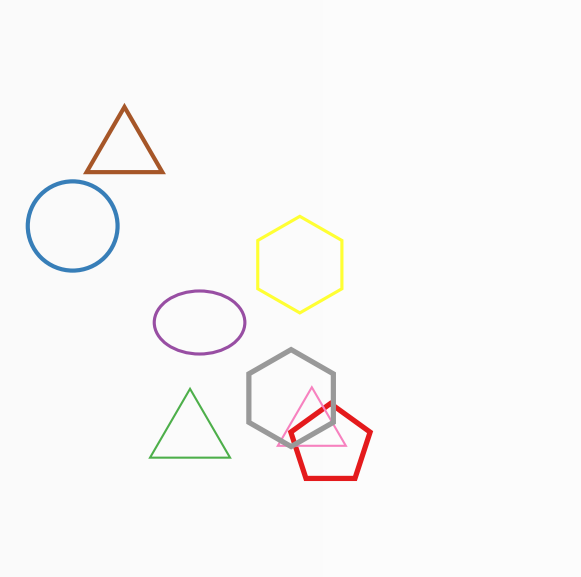[{"shape": "pentagon", "thickness": 2.5, "radius": 0.36, "center": [0.569, 0.229]}, {"shape": "circle", "thickness": 2, "radius": 0.39, "center": [0.125, 0.608]}, {"shape": "triangle", "thickness": 1, "radius": 0.4, "center": [0.327, 0.246]}, {"shape": "oval", "thickness": 1.5, "radius": 0.39, "center": [0.343, 0.441]}, {"shape": "hexagon", "thickness": 1.5, "radius": 0.42, "center": [0.516, 0.541]}, {"shape": "triangle", "thickness": 2, "radius": 0.38, "center": [0.214, 0.739]}, {"shape": "triangle", "thickness": 1, "radius": 0.34, "center": [0.536, 0.261]}, {"shape": "hexagon", "thickness": 2.5, "radius": 0.42, "center": [0.501, 0.31]}]